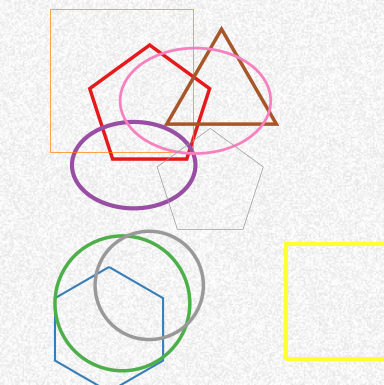[{"shape": "pentagon", "thickness": 2.5, "radius": 0.82, "center": [0.389, 0.719]}, {"shape": "hexagon", "thickness": 1.5, "radius": 0.81, "center": [0.283, 0.144]}, {"shape": "circle", "thickness": 2.5, "radius": 0.88, "center": [0.318, 0.212]}, {"shape": "oval", "thickness": 3, "radius": 0.8, "center": [0.347, 0.571]}, {"shape": "square", "thickness": 0.5, "radius": 0.93, "center": [0.315, 0.792]}, {"shape": "square", "thickness": 3, "radius": 0.75, "center": [0.891, 0.217]}, {"shape": "triangle", "thickness": 2.5, "radius": 0.82, "center": [0.575, 0.76]}, {"shape": "oval", "thickness": 2, "radius": 0.98, "center": [0.508, 0.738]}, {"shape": "circle", "thickness": 2.5, "radius": 0.7, "center": [0.388, 0.259]}, {"shape": "pentagon", "thickness": 0.5, "radius": 0.72, "center": [0.546, 0.522]}]